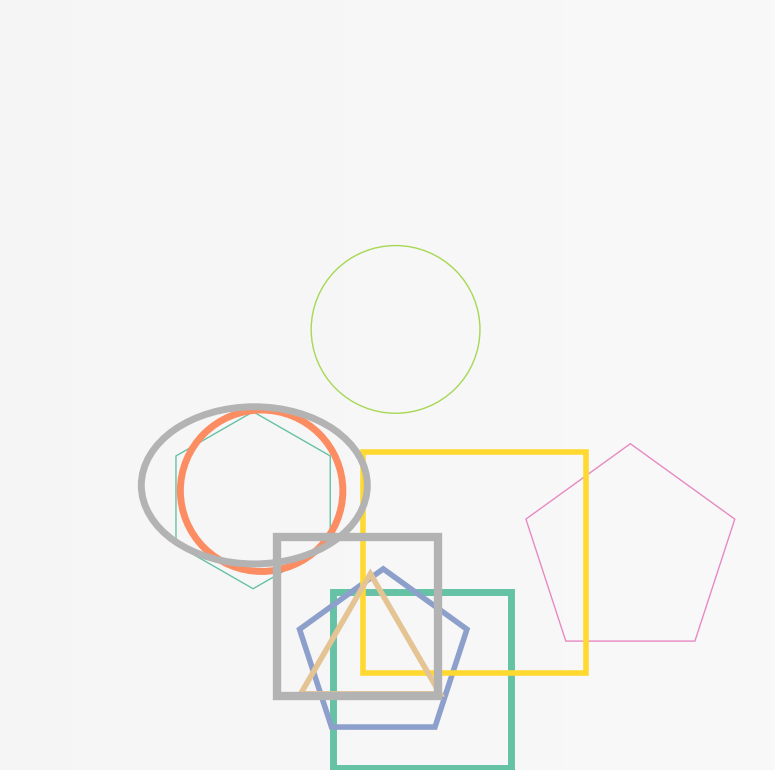[{"shape": "hexagon", "thickness": 0.5, "radius": 0.57, "center": [0.327, 0.35]}, {"shape": "square", "thickness": 2.5, "radius": 0.57, "center": [0.544, 0.117]}, {"shape": "circle", "thickness": 2.5, "radius": 0.52, "center": [0.338, 0.363]}, {"shape": "pentagon", "thickness": 2, "radius": 0.57, "center": [0.495, 0.148]}, {"shape": "pentagon", "thickness": 0.5, "radius": 0.71, "center": [0.813, 0.282]}, {"shape": "circle", "thickness": 0.5, "radius": 0.54, "center": [0.51, 0.572]}, {"shape": "square", "thickness": 2, "radius": 0.72, "center": [0.612, 0.27]}, {"shape": "triangle", "thickness": 2, "radius": 0.52, "center": [0.478, 0.151]}, {"shape": "oval", "thickness": 2.5, "radius": 0.73, "center": [0.328, 0.37]}, {"shape": "square", "thickness": 3, "radius": 0.52, "center": [0.461, 0.199]}]